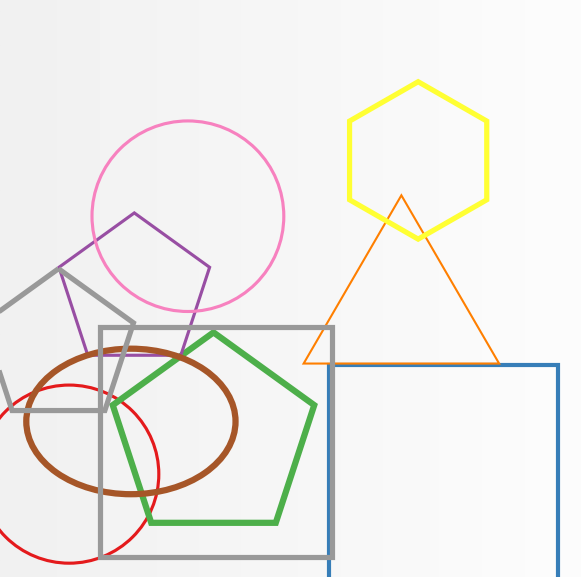[{"shape": "circle", "thickness": 1.5, "radius": 0.77, "center": [0.119, 0.178]}, {"shape": "square", "thickness": 2, "radius": 0.98, "center": [0.763, 0.171]}, {"shape": "pentagon", "thickness": 3, "radius": 0.91, "center": [0.367, 0.241]}, {"shape": "pentagon", "thickness": 1.5, "radius": 0.68, "center": [0.231, 0.494]}, {"shape": "triangle", "thickness": 1, "radius": 0.97, "center": [0.691, 0.467]}, {"shape": "hexagon", "thickness": 2.5, "radius": 0.68, "center": [0.719, 0.721]}, {"shape": "oval", "thickness": 3, "radius": 0.9, "center": [0.225, 0.269]}, {"shape": "circle", "thickness": 1.5, "radius": 0.82, "center": [0.323, 0.625]}, {"shape": "square", "thickness": 2.5, "radius": 1.0, "center": [0.372, 0.234]}, {"shape": "pentagon", "thickness": 2.5, "radius": 0.68, "center": [0.101, 0.398]}]